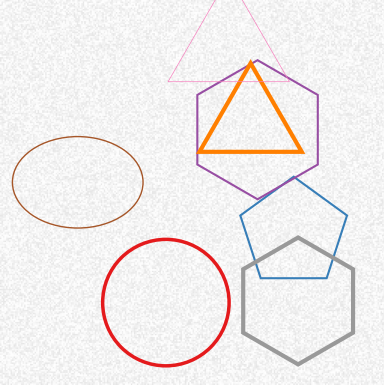[{"shape": "circle", "thickness": 2.5, "radius": 0.82, "center": [0.431, 0.214]}, {"shape": "pentagon", "thickness": 1.5, "radius": 0.73, "center": [0.763, 0.395]}, {"shape": "hexagon", "thickness": 1.5, "radius": 0.9, "center": [0.669, 0.663]}, {"shape": "triangle", "thickness": 3, "radius": 0.77, "center": [0.651, 0.682]}, {"shape": "oval", "thickness": 1, "radius": 0.85, "center": [0.202, 0.526]}, {"shape": "triangle", "thickness": 0.5, "radius": 0.91, "center": [0.594, 0.879]}, {"shape": "hexagon", "thickness": 3, "radius": 0.82, "center": [0.774, 0.218]}]